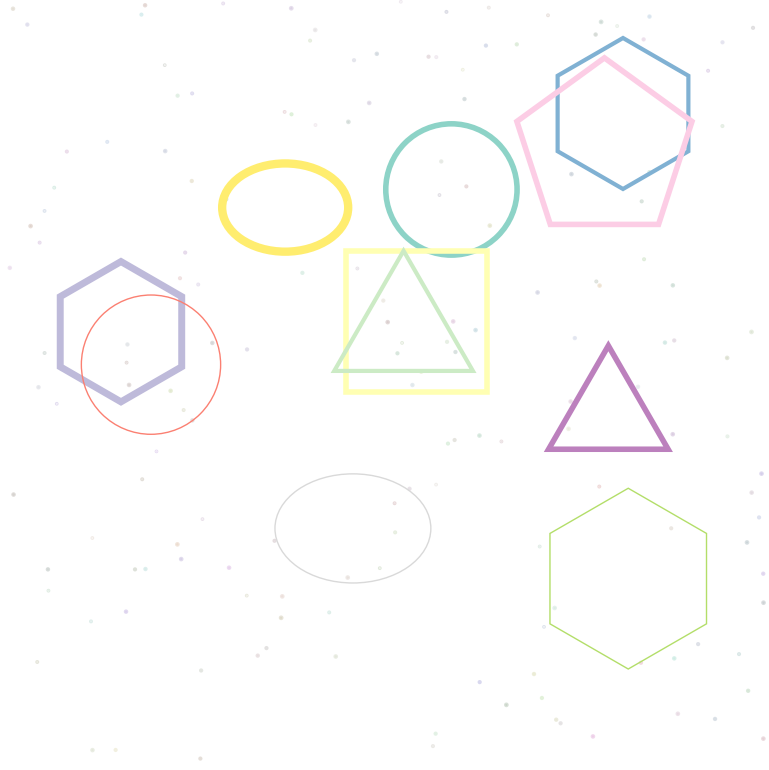[{"shape": "circle", "thickness": 2, "radius": 0.43, "center": [0.586, 0.754]}, {"shape": "square", "thickness": 2, "radius": 0.46, "center": [0.541, 0.582]}, {"shape": "hexagon", "thickness": 2.5, "radius": 0.46, "center": [0.157, 0.569]}, {"shape": "circle", "thickness": 0.5, "radius": 0.45, "center": [0.196, 0.526]}, {"shape": "hexagon", "thickness": 1.5, "radius": 0.49, "center": [0.809, 0.853]}, {"shape": "hexagon", "thickness": 0.5, "radius": 0.59, "center": [0.816, 0.249]}, {"shape": "pentagon", "thickness": 2, "radius": 0.6, "center": [0.785, 0.805]}, {"shape": "oval", "thickness": 0.5, "radius": 0.51, "center": [0.458, 0.314]}, {"shape": "triangle", "thickness": 2, "radius": 0.45, "center": [0.79, 0.461]}, {"shape": "triangle", "thickness": 1.5, "radius": 0.52, "center": [0.524, 0.57]}, {"shape": "oval", "thickness": 3, "radius": 0.41, "center": [0.37, 0.73]}]